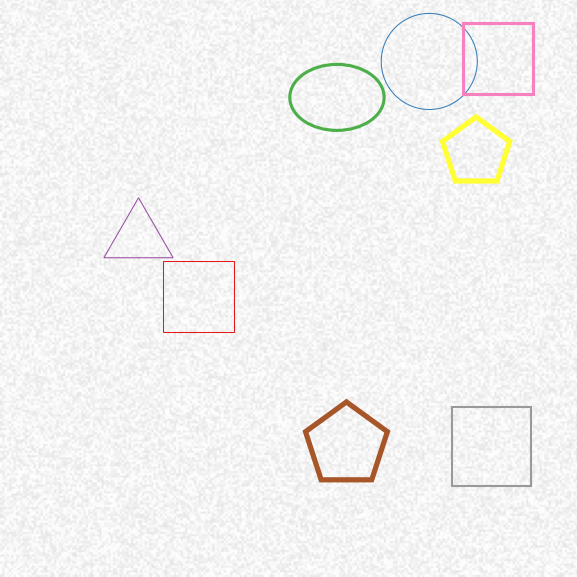[{"shape": "square", "thickness": 0.5, "radius": 0.31, "center": [0.344, 0.486]}, {"shape": "circle", "thickness": 0.5, "radius": 0.42, "center": [0.743, 0.893]}, {"shape": "oval", "thickness": 1.5, "radius": 0.41, "center": [0.584, 0.83]}, {"shape": "triangle", "thickness": 0.5, "radius": 0.35, "center": [0.24, 0.587]}, {"shape": "pentagon", "thickness": 2.5, "radius": 0.31, "center": [0.825, 0.735]}, {"shape": "pentagon", "thickness": 2.5, "radius": 0.37, "center": [0.6, 0.229]}, {"shape": "square", "thickness": 1.5, "radius": 0.3, "center": [0.862, 0.898]}, {"shape": "square", "thickness": 1, "radius": 0.34, "center": [0.851, 0.227]}]